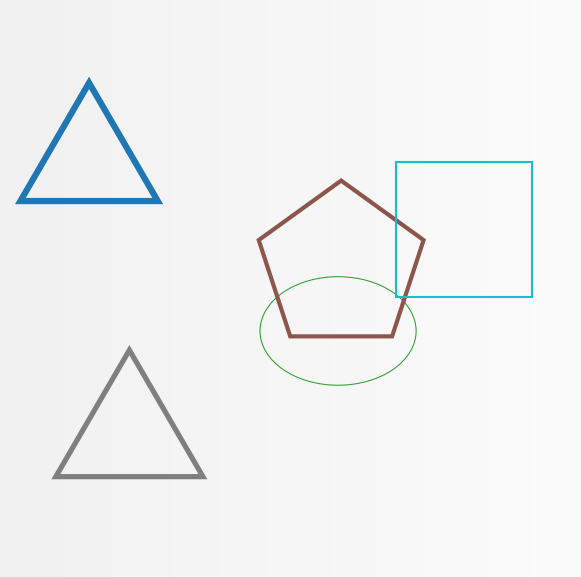[{"shape": "triangle", "thickness": 3, "radius": 0.68, "center": [0.153, 0.719]}, {"shape": "oval", "thickness": 0.5, "radius": 0.67, "center": [0.582, 0.426]}, {"shape": "pentagon", "thickness": 2, "radius": 0.75, "center": [0.587, 0.537]}, {"shape": "triangle", "thickness": 2.5, "radius": 0.73, "center": [0.223, 0.247]}, {"shape": "square", "thickness": 1, "radius": 0.59, "center": [0.798, 0.602]}]